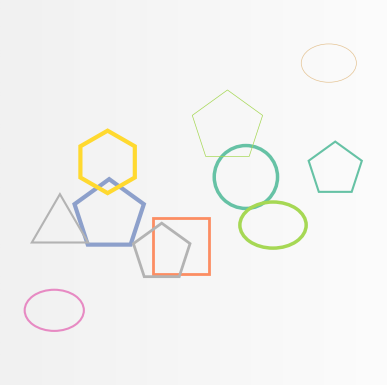[{"shape": "pentagon", "thickness": 1.5, "radius": 0.36, "center": [0.865, 0.56]}, {"shape": "circle", "thickness": 2.5, "radius": 0.41, "center": [0.635, 0.54]}, {"shape": "square", "thickness": 2, "radius": 0.36, "center": [0.467, 0.361]}, {"shape": "pentagon", "thickness": 3, "radius": 0.47, "center": [0.282, 0.441]}, {"shape": "oval", "thickness": 1.5, "radius": 0.38, "center": [0.14, 0.194]}, {"shape": "oval", "thickness": 2.5, "radius": 0.43, "center": [0.705, 0.415]}, {"shape": "pentagon", "thickness": 0.5, "radius": 0.48, "center": [0.587, 0.671]}, {"shape": "hexagon", "thickness": 3, "radius": 0.41, "center": [0.278, 0.579]}, {"shape": "oval", "thickness": 0.5, "radius": 0.36, "center": [0.849, 0.836]}, {"shape": "triangle", "thickness": 1.5, "radius": 0.42, "center": [0.155, 0.412]}, {"shape": "pentagon", "thickness": 2, "radius": 0.38, "center": [0.417, 0.344]}]